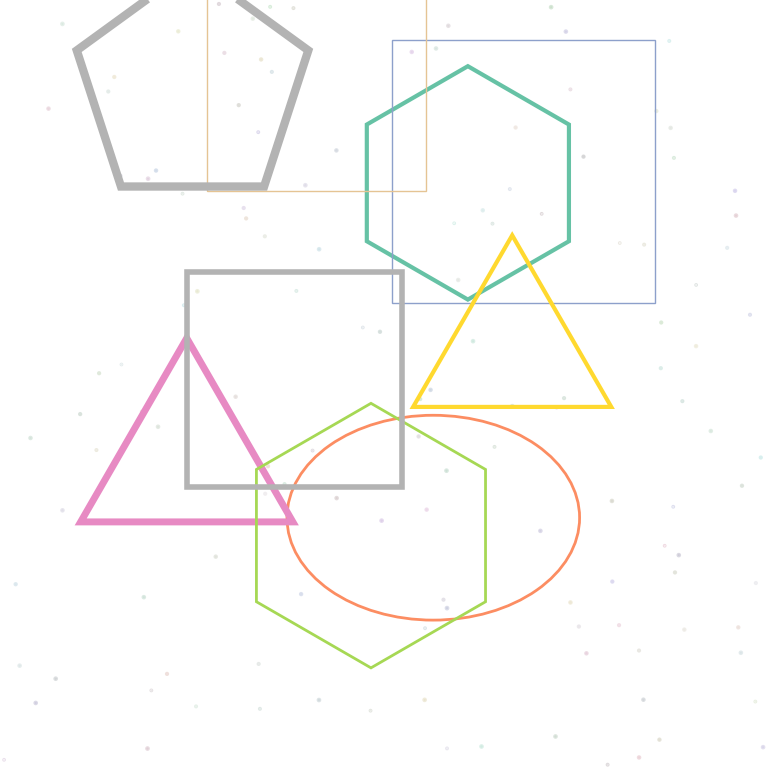[{"shape": "hexagon", "thickness": 1.5, "radius": 0.76, "center": [0.608, 0.762]}, {"shape": "oval", "thickness": 1, "radius": 0.95, "center": [0.563, 0.328]}, {"shape": "square", "thickness": 0.5, "radius": 0.85, "center": [0.68, 0.777]}, {"shape": "triangle", "thickness": 2.5, "radius": 0.8, "center": [0.243, 0.402]}, {"shape": "hexagon", "thickness": 1, "radius": 0.86, "center": [0.482, 0.304]}, {"shape": "triangle", "thickness": 1.5, "radius": 0.74, "center": [0.665, 0.546]}, {"shape": "square", "thickness": 0.5, "radius": 0.71, "center": [0.411, 0.894]}, {"shape": "square", "thickness": 2, "radius": 0.7, "center": [0.382, 0.508]}, {"shape": "pentagon", "thickness": 3, "radius": 0.79, "center": [0.25, 0.886]}]